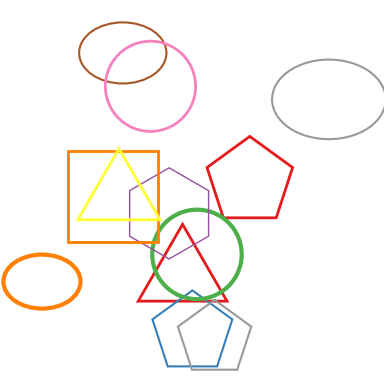[{"shape": "pentagon", "thickness": 2, "radius": 0.58, "center": [0.649, 0.529]}, {"shape": "triangle", "thickness": 2, "radius": 0.67, "center": [0.474, 0.284]}, {"shape": "pentagon", "thickness": 1.5, "radius": 0.55, "center": [0.5, 0.137]}, {"shape": "circle", "thickness": 3, "radius": 0.58, "center": [0.512, 0.339]}, {"shape": "hexagon", "thickness": 1, "radius": 0.59, "center": [0.439, 0.446]}, {"shape": "square", "thickness": 2, "radius": 0.58, "center": [0.293, 0.49]}, {"shape": "oval", "thickness": 3, "radius": 0.5, "center": [0.109, 0.269]}, {"shape": "triangle", "thickness": 2, "radius": 0.62, "center": [0.309, 0.491]}, {"shape": "oval", "thickness": 1.5, "radius": 0.57, "center": [0.319, 0.863]}, {"shape": "circle", "thickness": 2, "radius": 0.59, "center": [0.391, 0.776]}, {"shape": "pentagon", "thickness": 1.5, "radius": 0.5, "center": [0.557, 0.121]}, {"shape": "oval", "thickness": 1.5, "radius": 0.74, "center": [0.854, 0.742]}]